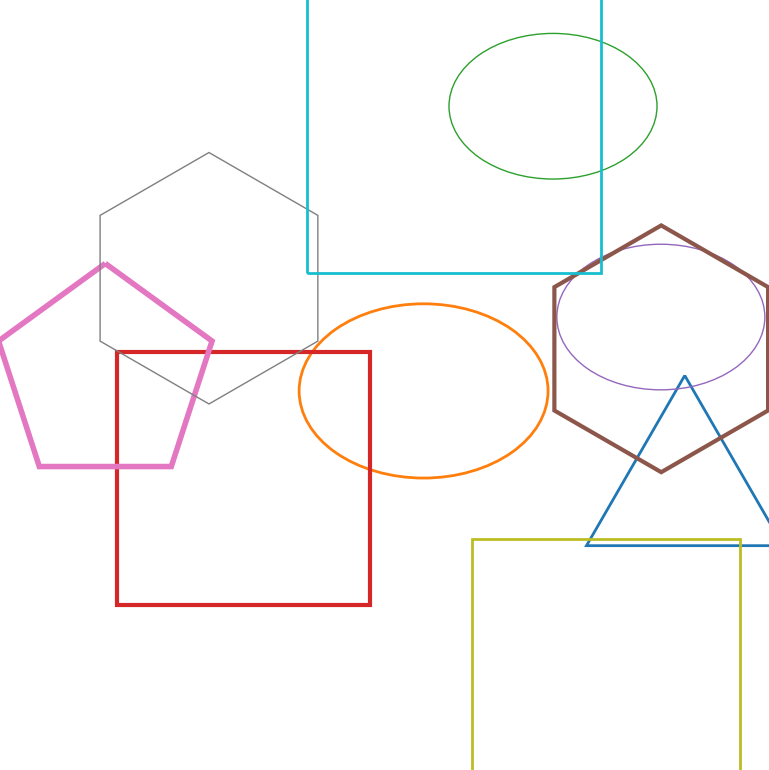[{"shape": "triangle", "thickness": 1, "radius": 0.74, "center": [0.889, 0.365]}, {"shape": "oval", "thickness": 1, "radius": 0.81, "center": [0.55, 0.492]}, {"shape": "oval", "thickness": 0.5, "radius": 0.68, "center": [0.718, 0.862]}, {"shape": "square", "thickness": 1.5, "radius": 0.82, "center": [0.316, 0.378]}, {"shape": "oval", "thickness": 0.5, "radius": 0.68, "center": [0.858, 0.588]}, {"shape": "hexagon", "thickness": 1.5, "radius": 0.8, "center": [0.859, 0.547]}, {"shape": "pentagon", "thickness": 2, "radius": 0.73, "center": [0.137, 0.512]}, {"shape": "hexagon", "thickness": 0.5, "radius": 0.82, "center": [0.271, 0.639]}, {"shape": "square", "thickness": 1, "radius": 0.87, "center": [0.787, 0.126]}, {"shape": "square", "thickness": 1, "radius": 0.95, "center": [0.59, 0.836]}]